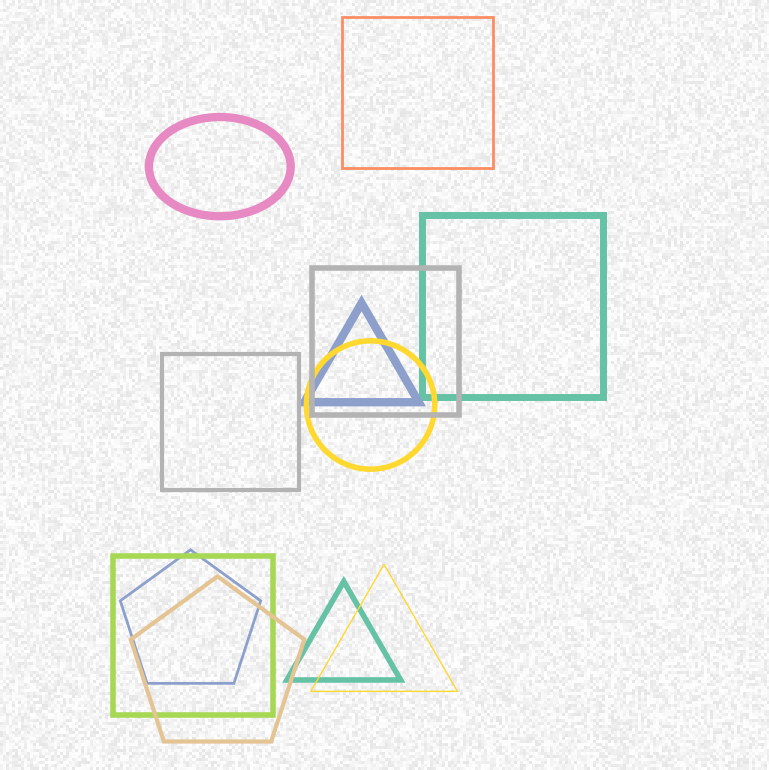[{"shape": "square", "thickness": 2.5, "radius": 0.59, "center": [0.666, 0.603]}, {"shape": "triangle", "thickness": 2, "radius": 0.43, "center": [0.446, 0.16]}, {"shape": "square", "thickness": 1, "radius": 0.49, "center": [0.542, 0.88]}, {"shape": "pentagon", "thickness": 1, "radius": 0.48, "center": [0.247, 0.19]}, {"shape": "triangle", "thickness": 3, "radius": 0.43, "center": [0.47, 0.521]}, {"shape": "oval", "thickness": 3, "radius": 0.46, "center": [0.285, 0.784]}, {"shape": "square", "thickness": 2, "radius": 0.52, "center": [0.251, 0.175]}, {"shape": "circle", "thickness": 2, "radius": 0.42, "center": [0.481, 0.474]}, {"shape": "triangle", "thickness": 0.5, "radius": 0.55, "center": [0.499, 0.157]}, {"shape": "pentagon", "thickness": 1.5, "radius": 0.59, "center": [0.283, 0.133]}, {"shape": "square", "thickness": 1.5, "radius": 0.44, "center": [0.3, 0.452]}, {"shape": "square", "thickness": 2, "radius": 0.48, "center": [0.501, 0.556]}]